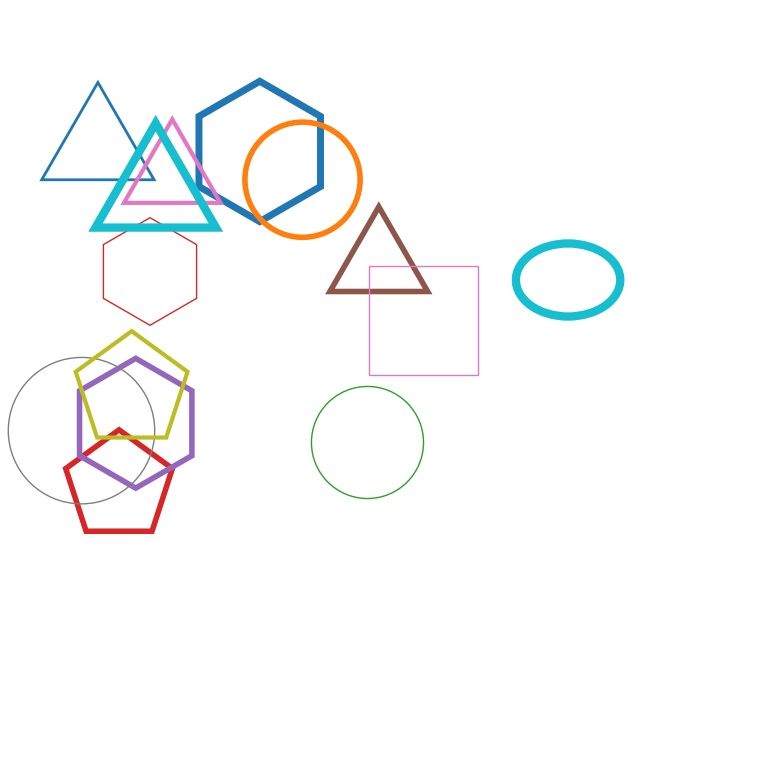[{"shape": "triangle", "thickness": 1, "radius": 0.42, "center": [0.127, 0.809]}, {"shape": "hexagon", "thickness": 2.5, "radius": 0.46, "center": [0.337, 0.803]}, {"shape": "circle", "thickness": 2, "radius": 0.37, "center": [0.393, 0.767]}, {"shape": "circle", "thickness": 0.5, "radius": 0.36, "center": [0.477, 0.425]}, {"shape": "hexagon", "thickness": 0.5, "radius": 0.35, "center": [0.195, 0.647]}, {"shape": "pentagon", "thickness": 2, "radius": 0.36, "center": [0.155, 0.369]}, {"shape": "hexagon", "thickness": 2, "radius": 0.42, "center": [0.176, 0.45]}, {"shape": "triangle", "thickness": 2, "radius": 0.37, "center": [0.492, 0.658]}, {"shape": "triangle", "thickness": 1.5, "radius": 0.36, "center": [0.224, 0.773]}, {"shape": "square", "thickness": 0.5, "radius": 0.35, "center": [0.55, 0.584]}, {"shape": "circle", "thickness": 0.5, "radius": 0.48, "center": [0.106, 0.441]}, {"shape": "pentagon", "thickness": 1.5, "radius": 0.38, "center": [0.171, 0.494]}, {"shape": "triangle", "thickness": 3, "radius": 0.45, "center": [0.202, 0.75]}, {"shape": "oval", "thickness": 3, "radius": 0.34, "center": [0.738, 0.636]}]